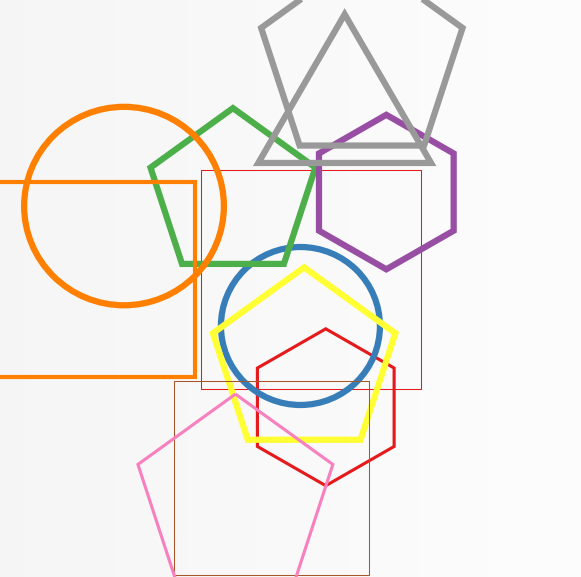[{"shape": "hexagon", "thickness": 1.5, "radius": 0.68, "center": [0.56, 0.294]}, {"shape": "square", "thickness": 0.5, "radius": 0.95, "center": [0.535, 0.515]}, {"shape": "circle", "thickness": 3, "radius": 0.68, "center": [0.517, 0.435]}, {"shape": "pentagon", "thickness": 3, "radius": 0.75, "center": [0.401, 0.663]}, {"shape": "hexagon", "thickness": 3, "radius": 0.67, "center": [0.665, 0.667]}, {"shape": "circle", "thickness": 3, "radius": 0.86, "center": [0.213, 0.642]}, {"shape": "square", "thickness": 2, "radius": 0.85, "center": [0.167, 0.515]}, {"shape": "pentagon", "thickness": 3, "radius": 0.82, "center": [0.523, 0.371]}, {"shape": "square", "thickness": 0.5, "radius": 0.84, "center": [0.467, 0.171]}, {"shape": "pentagon", "thickness": 1.5, "radius": 0.88, "center": [0.405, 0.14]}, {"shape": "pentagon", "thickness": 3, "radius": 0.91, "center": [0.623, 0.894]}, {"shape": "triangle", "thickness": 3, "radius": 0.86, "center": [0.593, 0.803]}]